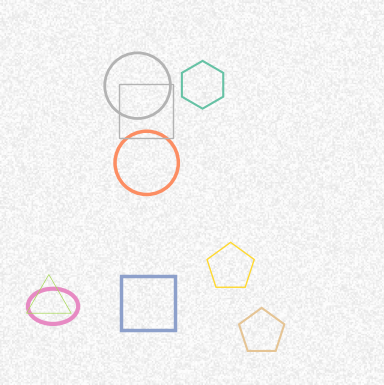[{"shape": "hexagon", "thickness": 1.5, "radius": 0.31, "center": [0.526, 0.78]}, {"shape": "circle", "thickness": 2.5, "radius": 0.41, "center": [0.381, 0.577]}, {"shape": "square", "thickness": 2.5, "radius": 0.35, "center": [0.384, 0.213]}, {"shape": "oval", "thickness": 3, "radius": 0.33, "center": [0.138, 0.204]}, {"shape": "triangle", "thickness": 0.5, "radius": 0.34, "center": [0.127, 0.22]}, {"shape": "pentagon", "thickness": 1, "radius": 0.32, "center": [0.599, 0.306]}, {"shape": "pentagon", "thickness": 1.5, "radius": 0.31, "center": [0.68, 0.139]}, {"shape": "circle", "thickness": 2, "radius": 0.43, "center": [0.357, 0.777]}, {"shape": "square", "thickness": 1, "radius": 0.35, "center": [0.38, 0.712]}]